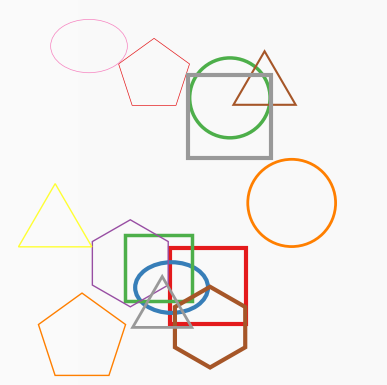[{"shape": "pentagon", "thickness": 0.5, "radius": 0.48, "center": [0.398, 0.804]}, {"shape": "square", "thickness": 3, "radius": 0.49, "center": [0.537, 0.257]}, {"shape": "oval", "thickness": 3, "radius": 0.47, "center": [0.443, 0.253]}, {"shape": "square", "thickness": 2.5, "radius": 0.43, "center": [0.409, 0.304]}, {"shape": "circle", "thickness": 2.5, "radius": 0.52, "center": [0.593, 0.746]}, {"shape": "hexagon", "thickness": 1, "radius": 0.57, "center": [0.336, 0.316]}, {"shape": "circle", "thickness": 2, "radius": 0.57, "center": [0.753, 0.473]}, {"shape": "pentagon", "thickness": 1, "radius": 0.59, "center": [0.212, 0.121]}, {"shape": "triangle", "thickness": 1, "radius": 0.55, "center": [0.142, 0.414]}, {"shape": "triangle", "thickness": 1.5, "radius": 0.46, "center": [0.683, 0.774]}, {"shape": "hexagon", "thickness": 3, "radius": 0.52, "center": [0.542, 0.15]}, {"shape": "oval", "thickness": 0.5, "radius": 0.49, "center": [0.23, 0.88]}, {"shape": "triangle", "thickness": 2, "radius": 0.44, "center": [0.419, 0.194]}, {"shape": "square", "thickness": 3, "radius": 0.54, "center": [0.592, 0.697]}]